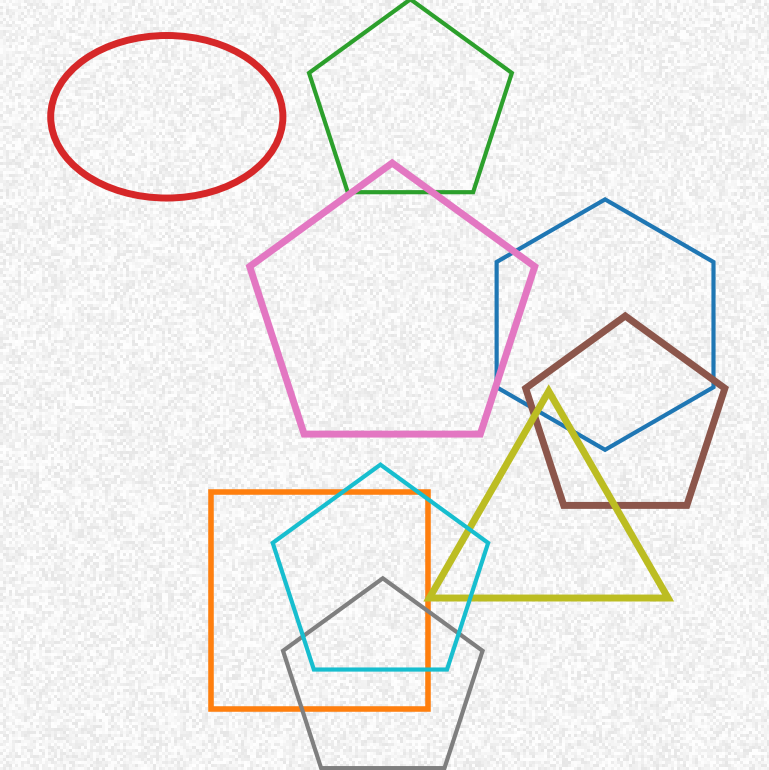[{"shape": "hexagon", "thickness": 1.5, "radius": 0.81, "center": [0.786, 0.578]}, {"shape": "square", "thickness": 2, "radius": 0.7, "center": [0.415, 0.22]}, {"shape": "pentagon", "thickness": 1.5, "radius": 0.69, "center": [0.533, 0.862]}, {"shape": "oval", "thickness": 2.5, "radius": 0.75, "center": [0.217, 0.848]}, {"shape": "pentagon", "thickness": 2.5, "radius": 0.68, "center": [0.812, 0.454]}, {"shape": "pentagon", "thickness": 2.5, "radius": 0.97, "center": [0.509, 0.594]}, {"shape": "pentagon", "thickness": 1.5, "radius": 0.68, "center": [0.497, 0.113]}, {"shape": "triangle", "thickness": 2.5, "radius": 0.9, "center": [0.713, 0.313]}, {"shape": "pentagon", "thickness": 1.5, "radius": 0.74, "center": [0.494, 0.249]}]